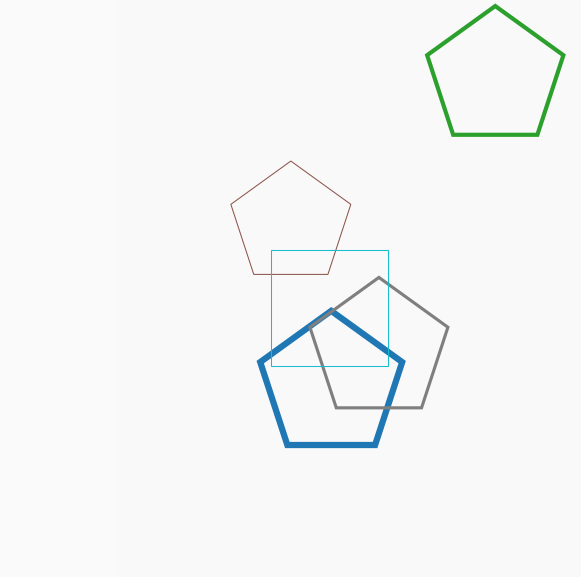[{"shape": "pentagon", "thickness": 3, "radius": 0.64, "center": [0.57, 0.332]}, {"shape": "pentagon", "thickness": 2, "radius": 0.62, "center": [0.852, 0.865]}, {"shape": "pentagon", "thickness": 0.5, "radius": 0.54, "center": [0.5, 0.612]}, {"shape": "pentagon", "thickness": 1.5, "radius": 0.62, "center": [0.652, 0.394]}, {"shape": "square", "thickness": 0.5, "radius": 0.5, "center": [0.566, 0.466]}]